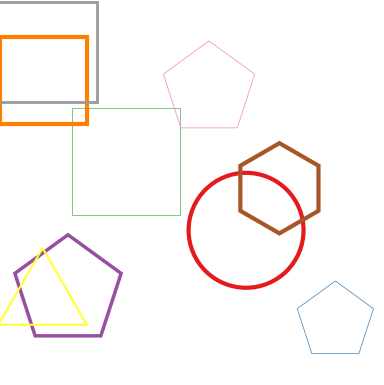[{"shape": "circle", "thickness": 3, "radius": 0.75, "center": [0.639, 0.402]}, {"shape": "pentagon", "thickness": 0.5, "radius": 0.52, "center": [0.871, 0.166]}, {"shape": "square", "thickness": 0.5, "radius": 0.7, "center": [0.327, 0.58]}, {"shape": "pentagon", "thickness": 2.5, "radius": 0.73, "center": [0.177, 0.245]}, {"shape": "square", "thickness": 3, "radius": 0.57, "center": [0.113, 0.791]}, {"shape": "triangle", "thickness": 1.5, "radius": 0.66, "center": [0.111, 0.223]}, {"shape": "hexagon", "thickness": 3, "radius": 0.59, "center": [0.726, 0.511]}, {"shape": "pentagon", "thickness": 0.5, "radius": 0.62, "center": [0.543, 0.769]}, {"shape": "square", "thickness": 2, "radius": 0.65, "center": [0.122, 0.865]}]